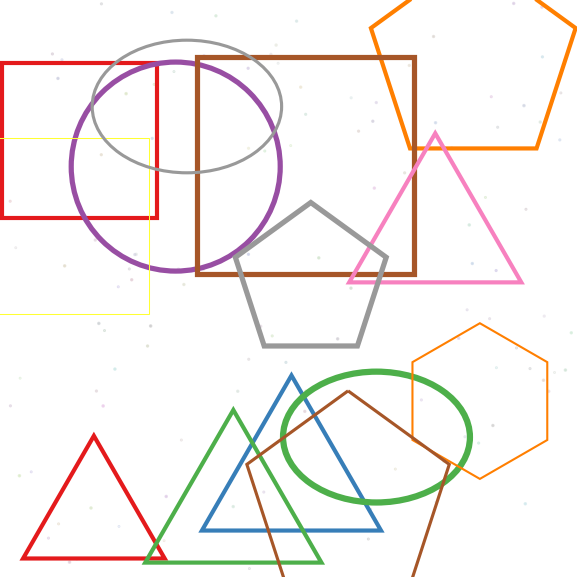[{"shape": "triangle", "thickness": 2, "radius": 0.71, "center": [0.163, 0.103]}, {"shape": "square", "thickness": 2, "radius": 0.67, "center": [0.138, 0.756]}, {"shape": "triangle", "thickness": 2, "radius": 0.9, "center": [0.505, 0.17]}, {"shape": "oval", "thickness": 3, "radius": 0.81, "center": [0.652, 0.242]}, {"shape": "triangle", "thickness": 2, "radius": 0.88, "center": [0.404, 0.113]}, {"shape": "circle", "thickness": 2.5, "radius": 0.9, "center": [0.304, 0.711]}, {"shape": "pentagon", "thickness": 2, "radius": 0.93, "center": [0.82, 0.893]}, {"shape": "hexagon", "thickness": 1, "radius": 0.67, "center": [0.831, 0.305]}, {"shape": "square", "thickness": 0.5, "radius": 0.76, "center": [0.105, 0.607]}, {"shape": "pentagon", "thickness": 1.5, "radius": 0.92, "center": [0.603, 0.138]}, {"shape": "square", "thickness": 2.5, "radius": 0.94, "center": [0.528, 0.713]}, {"shape": "triangle", "thickness": 2, "radius": 0.86, "center": [0.754, 0.596]}, {"shape": "oval", "thickness": 1.5, "radius": 0.82, "center": [0.324, 0.815]}, {"shape": "pentagon", "thickness": 2.5, "radius": 0.69, "center": [0.538, 0.511]}]